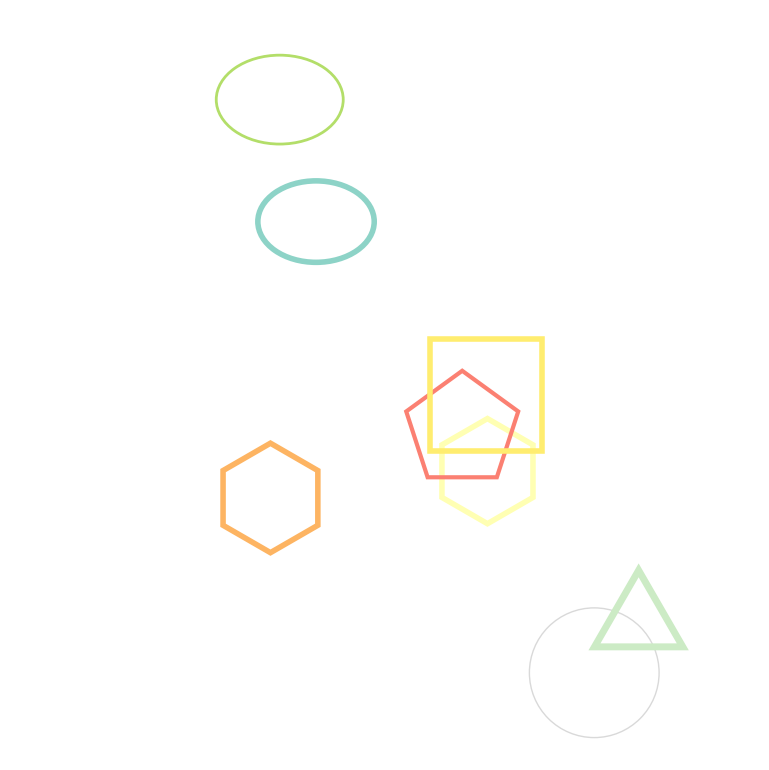[{"shape": "oval", "thickness": 2, "radius": 0.38, "center": [0.41, 0.712]}, {"shape": "hexagon", "thickness": 2, "radius": 0.34, "center": [0.633, 0.388]}, {"shape": "pentagon", "thickness": 1.5, "radius": 0.38, "center": [0.6, 0.442]}, {"shape": "hexagon", "thickness": 2, "radius": 0.36, "center": [0.351, 0.353]}, {"shape": "oval", "thickness": 1, "radius": 0.41, "center": [0.363, 0.871]}, {"shape": "circle", "thickness": 0.5, "radius": 0.42, "center": [0.772, 0.126]}, {"shape": "triangle", "thickness": 2.5, "radius": 0.33, "center": [0.829, 0.193]}, {"shape": "square", "thickness": 2, "radius": 0.36, "center": [0.632, 0.487]}]